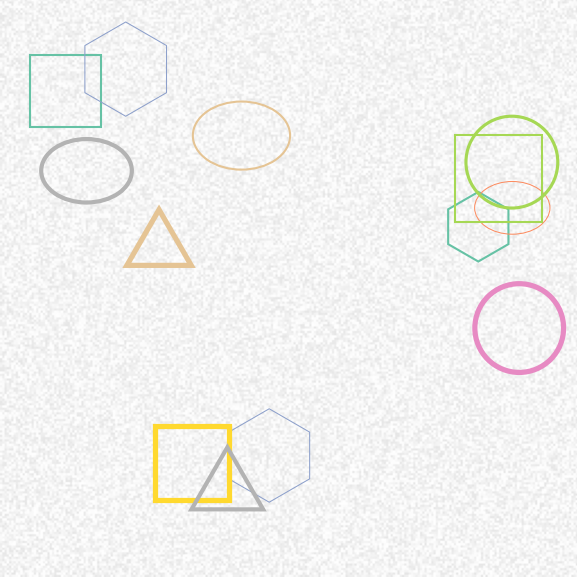[{"shape": "hexagon", "thickness": 1, "radius": 0.3, "center": [0.828, 0.607]}, {"shape": "square", "thickness": 1, "radius": 0.31, "center": [0.113, 0.841]}, {"shape": "oval", "thickness": 0.5, "radius": 0.33, "center": [0.887, 0.639]}, {"shape": "hexagon", "thickness": 0.5, "radius": 0.41, "center": [0.218, 0.879]}, {"shape": "hexagon", "thickness": 0.5, "radius": 0.4, "center": [0.466, 0.21]}, {"shape": "circle", "thickness": 2.5, "radius": 0.38, "center": [0.899, 0.431]}, {"shape": "square", "thickness": 1, "radius": 0.37, "center": [0.864, 0.69]}, {"shape": "circle", "thickness": 1.5, "radius": 0.4, "center": [0.886, 0.718]}, {"shape": "square", "thickness": 2.5, "radius": 0.32, "center": [0.332, 0.197]}, {"shape": "oval", "thickness": 1, "radius": 0.42, "center": [0.418, 0.764]}, {"shape": "triangle", "thickness": 2.5, "radius": 0.32, "center": [0.275, 0.572]}, {"shape": "oval", "thickness": 2, "radius": 0.39, "center": [0.15, 0.703]}, {"shape": "triangle", "thickness": 2, "radius": 0.36, "center": [0.394, 0.153]}]